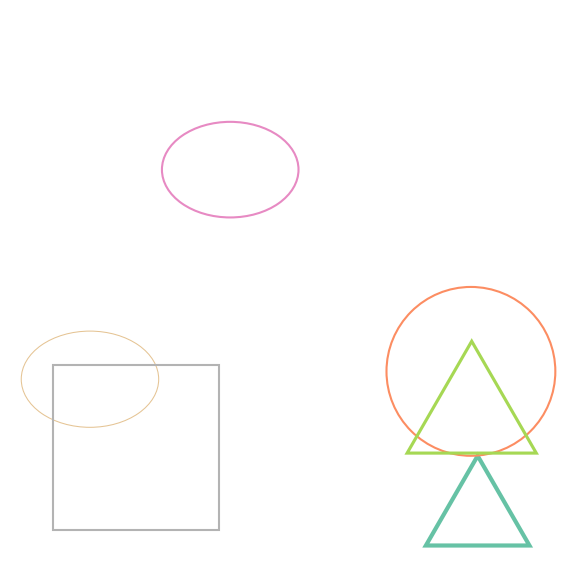[{"shape": "triangle", "thickness": 2, "radius": 0.52, "center": [0.827, 0.106]}, {"shape": "circle", "thickness": 1, "radius": 0.73, "center": [0.815, 0.356]}, {"shape": "oval", "thickness": 1, "radius": 0.59, "center": [0.399, 0.705]}, {"shape": "triangle", "thickness": 1.5, "radius": 0.65, "center": [0.817, 0.279]}, {"shape": "oval", "thickness": 0.5, "radius": 0.59, "center": [0.156, 0.342]}, {"shape": "square", "thickness": 1, "radius": 0.72, "center": [0.235, 0.224]}]